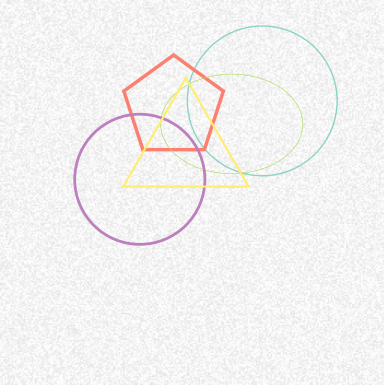[{"shape": "circle", "thickness": 1, "radius": 0.97, "center": [0.681, 0.738]}, {"shape": "pentagon", "thickness": 2.5, "radius": 0.68, "center": [0.451, 0.721]}, {"shape": "oval", "thickness": 0.5, "radius": 0.92, "center": [0.602, 0.678]}, {"shape": "circle", "thickness": 2, "radius": 0.85, "center": [0.363, 0.534]}, {"shape": "triangle", "thickness": 1.5, "radius": 0.94, "center": [0.483, 0.609]}]